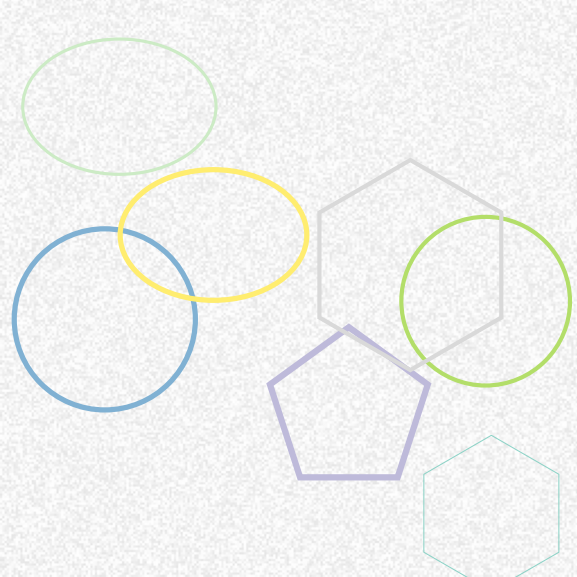[{"shape": "hexagon", "thickness": 0.5, "radius": 0.67, "center": [0.851, 0.11]}, {"shape": "pentagon", "thickness": 3, "radius": 0.72, "center": [0.604, 0.289]}, {"shape": "circle", "thickness": 2.5, "radius": 0.78, "center": [0.181, 0.446]}, {"shape": "circle", "thickness": 2, "radius": 0.73, "center": [0.841, 0.478]}, {"shape": "hexagon", "thickness": 2, "radius": 0.91, "center": [0.711, 0.54]}, {"shape": "oval", "thickness": 1.5, "radius": 0.84, "center": [0.207, 0.814]}, {"shape": "oval", "thickness": 2.5, "radius": 0.81, "center": [0.37, 0.592]}]